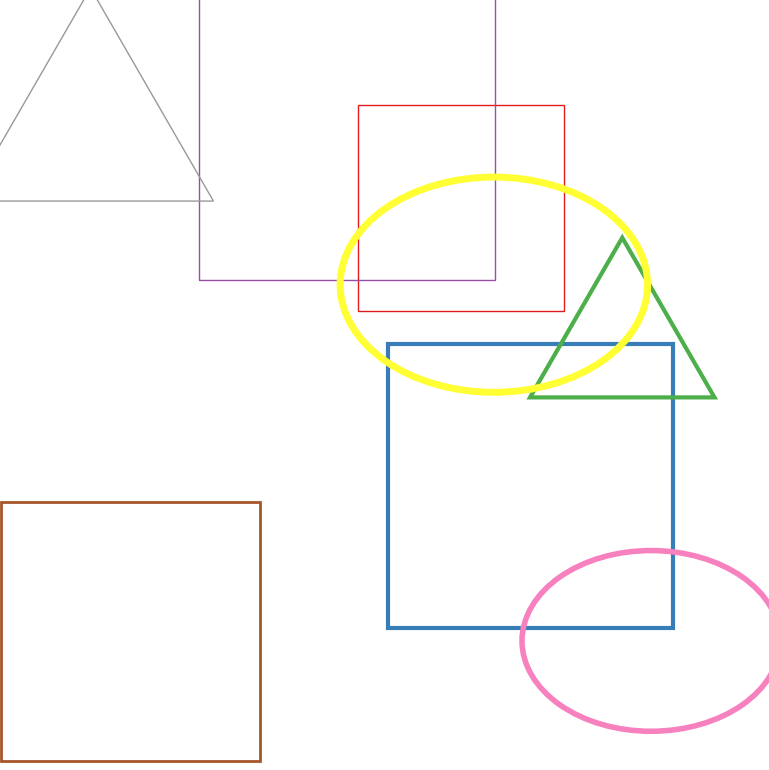[{"shape": "square", "thickness": 0.5, "radius": 0.67, "center": [0.599, 0.73]}, {"shape": "square", "thickness": 1.5, "radius": 0.92, "center": [0.689, 0.369]}, {"shape": "triangle", "thickness": 1.5, "radius": 0.69, "center": [0.808, 0.553]}, {"shape": "square", "thickness": 0.5, "radius": 0.96, "center": [0.451, 0.83]}, {"shape": "oval", "thickness": 2.5, "radius": 1.0, "center": [0.641, 0.63]}, {"shape": "square", "thickness": 1, "radius": 0.84, "center": [0.17, 0.18]}, {"shape": "oval", "thickness": 2, "radius": 0.84, "center": [0.846, 0.168]}, {"shape": "triangle", "thickness": 0.5, "radius": 0.92, "center": [0.118, 0.831]}]